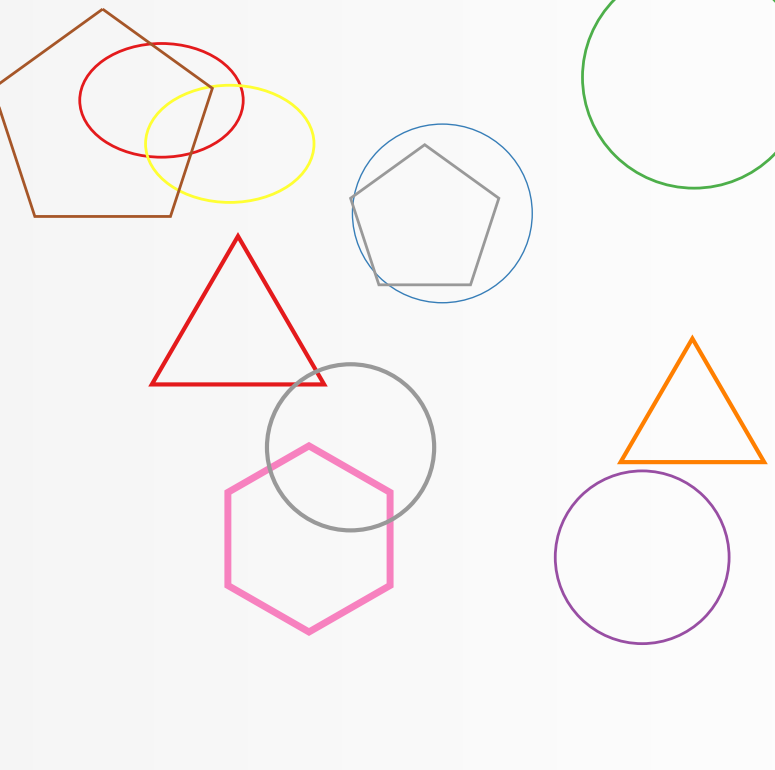[{"shape": "oval", "thickness": 1, "radius": 0.53, "center": [0.208, 0.87]}, {"shape": "triangle", "thickness": 1.5, "radius": 0.64, "center": [0.307, 0.565]}, {"shape": "circle", "thickness": 0.5, "radius": 0.58, "center": [0.571, 0.723]}, {"shape": "circle", "thickness": 1, "radius": 0.72, "center": [0.896, 0.9]}, {"shape": "circle", "thickness": 1, "radius": 0.56, "center": [0.829, 0.276]}, {"shape": "triangle", "thickness": 1.5, "radius": 0.53, "center": [0.893, 0.453]}, {"shape": "oval", "thickness": 1, "radius": 0.54, "center": [0.296, 0.813]}, {"shape": "pentagon", "thickness": 1, "radius": 0.74, "center": [0.132, 0.839]}, {"shape": "hexagon", "thickness": 2.5, "radius": 0.6, "center": [0.399, 0.3]}, {"shape": "pentagon", "thickness": 1, "radius": 0.5, "center": [0.548, 0.711]}, {"shape": "circle", "thickness": 1.5, "radius": 0.54, "center": [0.452, 0.419]}]